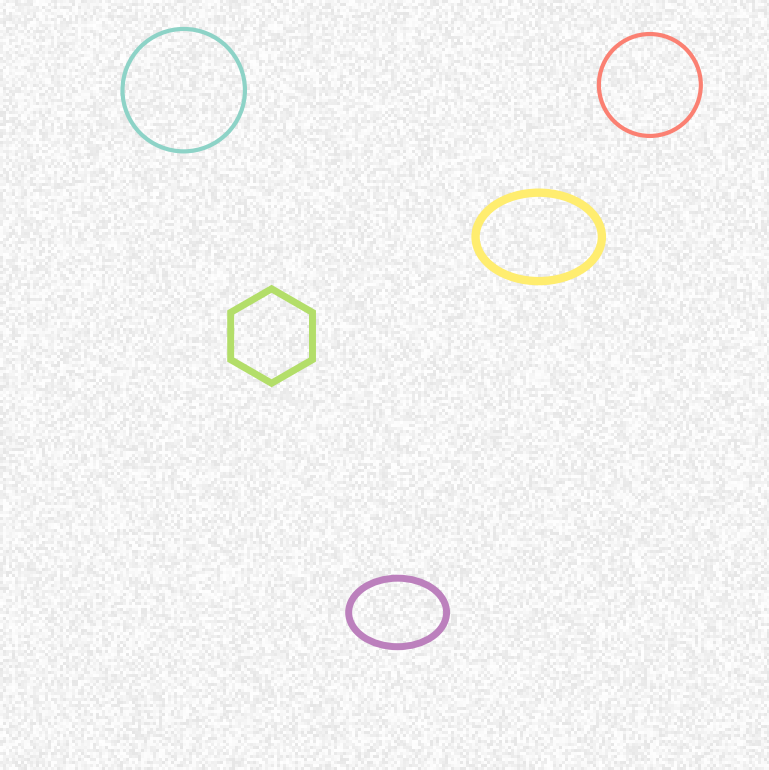[{"shape": "circle", "thickness": 1.5, "radius": 0.4, "center": [0.239, 0.883]}, {"shape": "circle", "thickness": 1.5, "radius": 0.33, "center": [0.844, 0.89]}, {"shape": "hexagon", "thickness": 2.5, "radius": 0.31, "center": [0.353, 0.564]}, {"shape": "oval", "thickness": 2.5, "radius": 0.32, "center": [0.516, 0.205]}, {"shape": "oval", "thickness": 3, "radius": 0.41, "center": [0.7, 0.692]}]